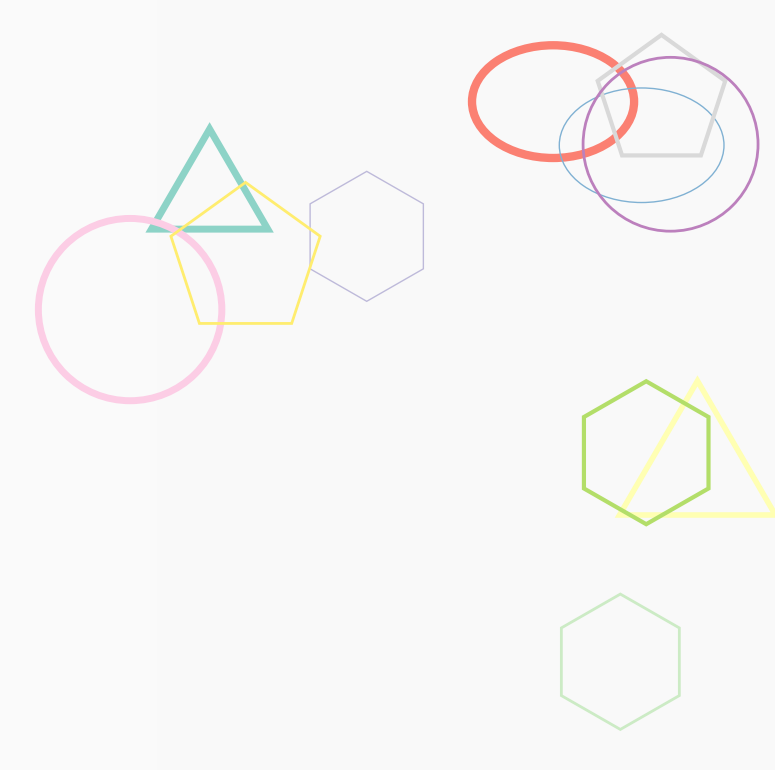[{"shape": "triangle", "thickness": 2.5, "radius": 0.43, "center": [0.27, 0.746]}, {"shape": "triangle", "thickness": 2, "radius": 0.58, "center": [0.9, 0.389]}, {"shape": "hexagon", "thickness": 0.5, "radius": 0.42, "center": [0.473, 0.693]}, {"shape": "oval", "thickness": 3, "radius": 0.52, "center": [0.714, 0.868]}, {"shape": "oval", "thickness": 0.5, "radius": 0.53, "center": [0.828, 0.811]}, {"shape": "hexagon", "thickness": 1.5, "radius": 0.46, "center": [0.834, 0.412]}, {"shape": "circle", "thickness": 2.5, "radius": 0.59, "center": [0.168, 0.598]}, {"shape": "pentagon", "thickness": 1.5, "radius": 0.43, "center": [0.854, 0.868]}, {"shape": "circle", "thickness": 1, "radius": 0.56, "center": [0.865, 0.813]}, {"shape": "hexagon", "thickness": 1, "radius": 0.44, "center": [0.8, 0.141]}, {"shape": "pentagon", "thickness": 1, "radius": 0.51, "center": [0.317, 0.662]}]